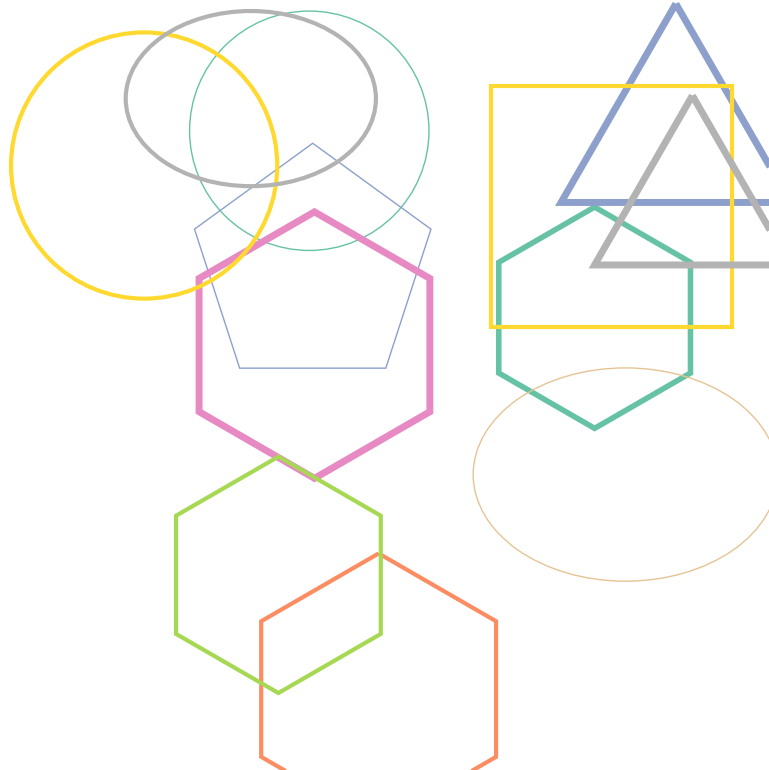[{"shape": "hexagon", "thickness": 2, "radius": 0.72, "center": [0.772, 0.587]}, {"shape": "circle", "thickness": 0.5, "radius": 0.78, "center": [0.402, 0.83]}, {"shape": "hexagon", "thickness": 1.5, "radius": 0.88, "center": [0.492, 0.105]}, {"shape": "pentagon", "thickness": 0.5, "radius": 0.81, "center": [0.406, 0.652]}, {"shape": "triangle", "thickness": 2.5, "radius": 0.86, "center": [0.878, 0.823]}, {"shape": "hexagon", "thickness": 2.5, "radius": 0.87, "center": [0.408, 0.552]}, {"shape": "hexagon", "thickness": 1.5, "radius": 0.77, "center": [0.362, 0.253]}, {"shape": "square", "thickness": 1.5, "radius": 0.78, "center": [0.795, 0.732]}, {"shape": "circle", "thickness": 1.5, "radius": 0.86, "center": [0.187, 0.785]}, {"shape": "oval", "thickness": 0.5, "radius": 0.99, "center": [0.812, 0.384]}, {"shape": "oval", "thickness": 1.5, "radius": 0.81, "center": [0.326, 0.872]}, {"shape": "triangle", "thickness": 2.5, "radius": 0.73, "center": [0.899, 0.729]}]